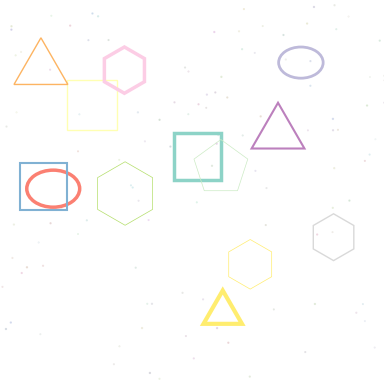[{"shape": "square", "thickness": 2.5, "radius": 0.31, "center": [0.514, 0.593]}, {"shape": "square", "thickness": 1, "radius": 0.32, "center": [0.24, 0.727]}, {"shape": "oval", "thickness": 2, "radius": 0.29, "center": [0.782, 0.837]}, {"shape": "oval", "thickness": 2.5, "radius": 0.34, "center": [0.138, 0.51]}, {"shape": "square", "thickness": 1.5, "radius": 0.31, "center": [0.114, 0.516]}, {"shape": "triangle", "thickness": 1, "radius": 0.4, "center": [0.106, 0.821]}, {"shape": "hexagon", "thickness": 0.5, "radius": 0.41, "center": [0.325, 0.497]}, {"shape": "hexagon", "thickness": 2.5, "radius": 0.3, "center": [0.323, 0.818]}, {"shape": "hexagon", "thickness": 1, "radius": 0.3, "center": [0.866, 0.384]}, {"shape": "triangle", "thickness": 1.5, "radius": 0.4, "center": [0.722, 0.654]}, {"shape": "pentagon", "thickness": 0.5, "radius": 0.37, "center": [0.574, 0.564]}, {"shape": "hexagon", "thickness": 0.5, "radius": 0.32, "center": [0.65, 0.313]}, {"shape": "triangle", "thickness": 3, "radius": 0.29, "center": [0.579, 0.188]}]